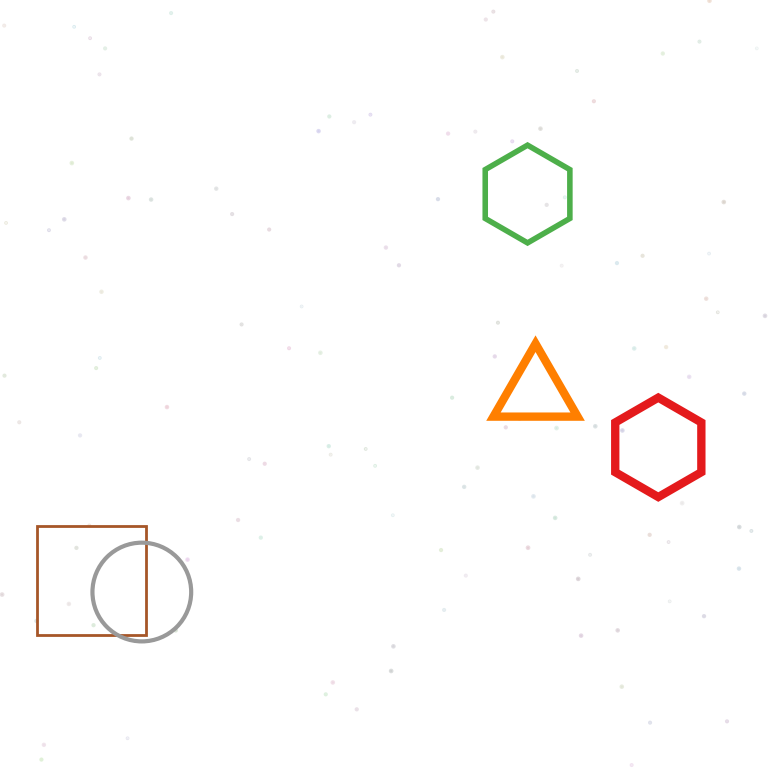[{"shape": "hexagon", "thickness": 3, "radius": 0.32, "center": [0.855, 0.419]}, {"shape": "hexagon", "thickness": 2, "radius": 0.32, "center": [0.685, 0.748]}, {"shape": "triangle", "thickness": 3, "radius": 0.32, "center": [0.696, 0.49]}, {"shape": "square", "thickness": 1, "radius": 0.35, "center": [0.119, 0.246]}, {"shape": "circle", "thickness": 1.5, "radius": 0.32, "center": [0.184, 0.231]}]